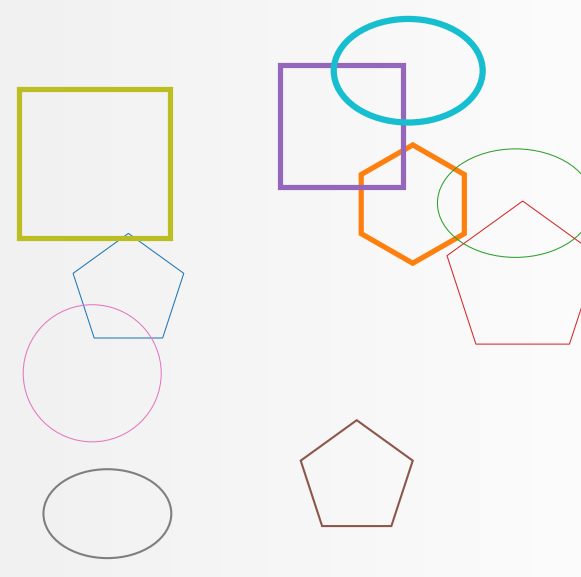[{"shape": "pentagon", "thickness": 0.5, "radius": 0.5, "center": [0.221, 0.495]}, {"shape": "hexagon", "thickness": 2.5, "radius": 0.51, "center": [0.71, 0.646]}, {"shape": "oval", "thickness": 0.5, "radius": 0.67, "center": [0.887, 0.647]}, {"shape": "pentagon", "thickness": 0.5, "radius": 0.68, "center": [0.899, 0.514]}, {"shape": "square", "thickness": 2.5, "radius": 0.53, "center": [0.588, 0.781]}, {"shape": "pentagon", "thickness": 1, "radius": 0.51, "center": [0.614, 0.17]}, {"shape": "circle", "thickness": 0.5, "radius": 0.59, "center": [0.159, 0.353]}, {"shape": "oval", "thickness": 1, "radius": 0.55, "center": [0.185, 0.11]}, {"shape": "square", "thickness": 2.5, "radius": 0.65, "center": [0.163, 0.716]}, {"shape": "oval", "thickness": 3, "radius": 0.64, "center": [0.702, 0.877]}]